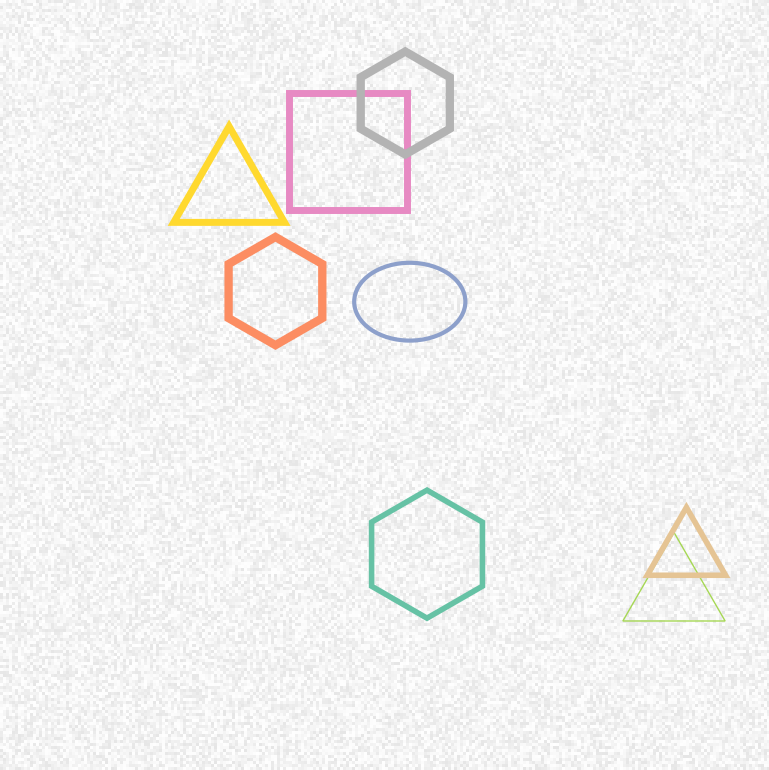[{"shape": "hexagon", "thickness": 2, "radius": 0.42, "center": [0.555, 0.28]}, {"shape": "hexagon", "thickness": 3, "radius": 0.35, "center": [0.358, 0.622]}, {"shape": "oval", "thickness": 1.5, "radius": 0.36, "center": [0.532, 0.608]}, {"shape": "square", "thickness": 2.5, "radius": 0.38, "center": [0.452, 0.803]}, {"shape": "triangle", "thickness": 0.5, "radius": 0.38, "center": [0.875, 0.232]}, {"shape": "triangle", "thickness": 2.5, "radius": 0.42, "center": [0.298, 0.753]}, {"shape": "triangle", "thickness": 2, "radius": 0.29, "center": [0.891, 0.282]}, {"shape": "hexagon", "thickness": 3, "radius": 0.33, "center": [0.526, 0.866]}]